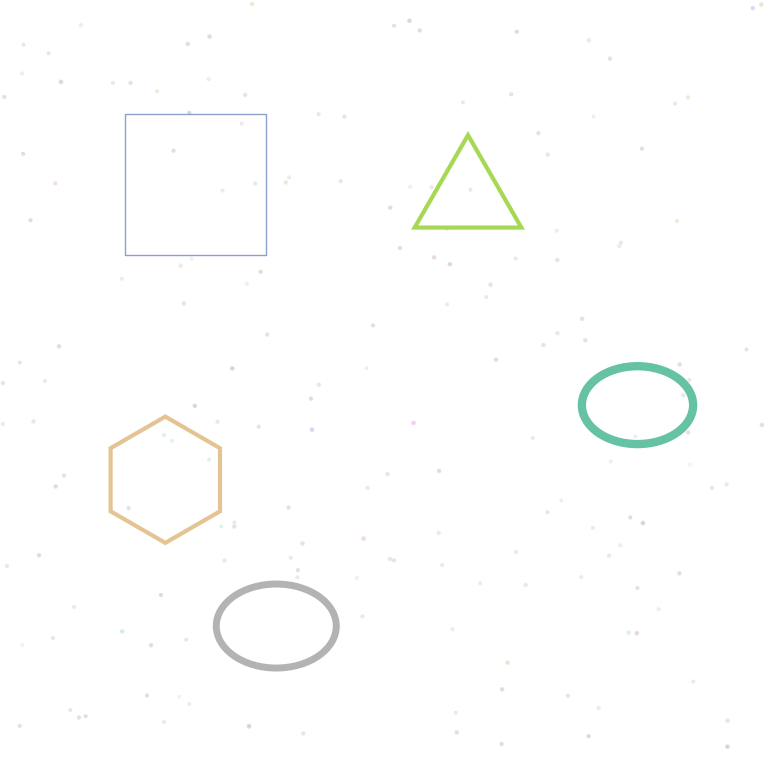[{"shape": "oval", "thickness": 3, "radius": 0.36, "center": [0.828, 0.474]}, {"shape": "square", "thickness": 0.5, "radius": 0.46, "center": [0.254, 0.761]}, {"shape": "triangle", "thickness": 1.5, "radius": 0.4, "center": [0.608, 0.744]}, {"shape": "hexagon", "thickness": 1.5, "radius": 0.41, "center": [0.215, 0.377]}, {"shape": "oval", "thickness": 2.5, "radius": 0.39, "center": [0.359, 0.187]}]